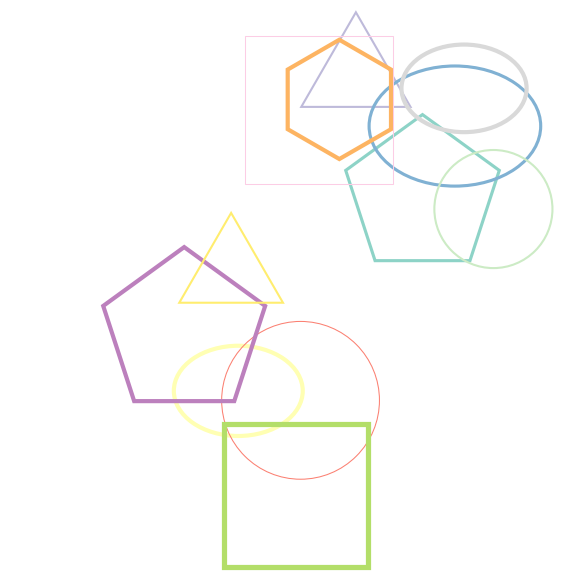[{"shape": "pentagon", "thickness": 1.5, "radius": 0.7, "center": [0.732, 0.661]}, {"shape": "oval", "thickness": 2, "radius": 0.56, "center": [0.413, 0.322]}, {"shape": "triangle", "thickness": 1, "radius": 0.55, "center": [0.616, 0.869]}, {"shape": "circle", "thickness": 0.5, "radius": 0.68, "center": [0.52, 0.306]}, {"shape": "oval", "thickness": 1.5, "radius": 0.74, "center": [0.788, 0.781]}, {"shape": "hexagon", "thickness": 2, "radius": 0.52, "center": [0.588, 0.827]}, {"shape": "square", "thickness": 2.5, "radius": 0.62, "center": [0.513, 0.141]}, {"shape": "square", "thickness": 0.5, "radius": 0.64, "center": [0.553, 0.809]}, {"shape": "oval", "thickness": 2, "radius": 0.54, "center": [0.804, 0.846]}, {"shape": "pentagon", "thickness": 2, "radius": 0.74, "center": [0.319, 0.424]}, {"shape": "circle", "thickness": 1, "radius": 0.51, "center": [0.854, 0.637]}, {"shape": "triangle", "thickness": 1, "radius": 0.52, "center": [0.4, 0.527]}]